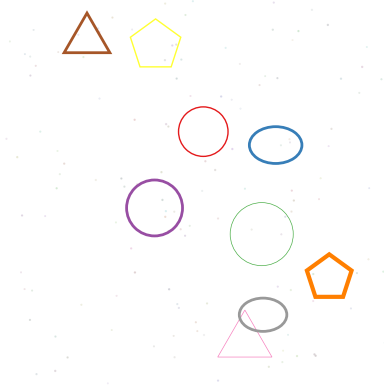[{"shape": "circle", "thickness": 1, "radius": 0.32, "center": [0.528, 0.658]}, {"shape": "oval", "thickness": 2, "radius": 0.34, "center": [0.716, 0.623]}, {"shape": "circle", "thickness": 0.5, "radius": 0.41, "center": [0.68, 0.392]}, {"shape": "circle", "thickness": 2, "radius": 0.36, "center": [0.401, 0.46]}, {"shape": "pentagon", "thickness": 3, "radius": 0.31, "center": [0.855, 0.278]}, {"shape": "pentagon", "thickness": 1, "radius": 0.34, "center": [0.404, 0.882]}, {"shape": "triangle", "thickness": 2, "radius": 0.34, "center": [0.226, 0.897]}, {"shape": "triangle", "thickness": 0.5, "radius": 0.41, "center": [0.636, 0.113]}, {"shape": "oval", "thickness": 2, "radius": 0.31, "center": [0.683, 0.182]}]